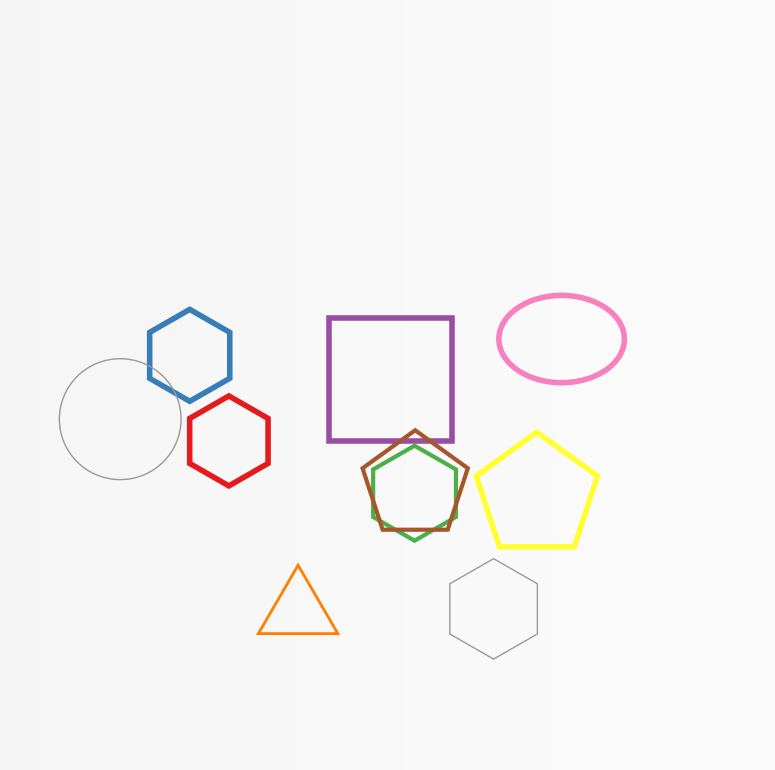[{"shape": "hexagon", "thickness": 2, "radius": 0.29, "center": [0.295, 0.427]}, {"shape": "hexagon", "thickness": 2, "radius": 0.3, "center": [0.245, 0.539]}, {"shape": "hexagon", "thickness": 1.5, "radius": 0.31, "center": [0.535, 0.359]}, {"shape": "square", "thickness": 2, "radius": 0.4, "center": [0.504, 0.507]}, {"shape": "triangle", "thickness": 1, "radius": 0.3, "center": [0.385, 0.207]}, {"shape": "pentagon", "thickness": 2, "radius": 0.41, "center": [0.693, 0.356]}, {"shape": "pentagon", "thickness": 1.5, "radius": 0.36, "center": [0.536, 0.37]}, {"shape": "oval", "thickness": 2, "radius": 0.4, "center": [0.725, 0.56]}, {"shape": "circle", "thickness": 0.5, "radius": 0.39, "center": [0.155, 0.456]}, {"shape": "hexagon", "thickness": 0.5, "radius": 0.33, "center": [0.637, 0.209]}]